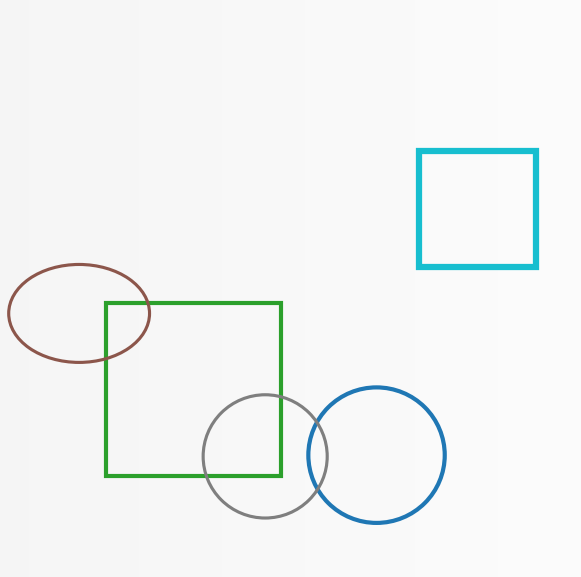[{"shape": "circle", "thickness": 2, "radius": 0.59, "center": [0.648, 0.211]}, {"shape": "square", "thickness": 2, "radius": 0.75, "center": [0.333, 0.325]}, {"shape": "oval", "thickness": 1.5, "radius": 0.61, "center": [0.136, 0.456]}, {"shape": "circle", "thickness": 1.5, "radius": 0.53, "center": [0.456, 0.209]}, {"shape": "square", "thickness": 3, "radius": 0.5, "center": [0.822, 0.637]}]